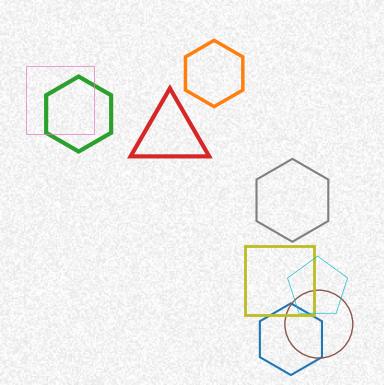[{"shape": "hexagon", "thickness": 1.5, "radius": 0.47, "center": [0.756, 0.119]}, {"shape": "hexagon", "thickness": 2.5, "radius": 0.43, "center": [0.556, 0.809]}, {"shape": "hexagon", "thickness": 3, "radius": 0.49, "center": [0.204, 0.704]}, {"shape": "triangle", "thickness": 3, "radius": 0.59, "center": [0.441, 0.653]}, {"shape": "circle", "thickness": 1, "radius": 0.44, "center": [0.828, 0.158]}, {"shape": "square", "thickness": 0.5, "radius": 0.44, "center": [0.155, 0.741]}, {"shape": "hexagon", "thickness": 1.5, "radius": 0.54, "center": [0.759, 0.48]}, {"shape": "square", "thickness": 2, "radius": 0.44, "center": [0.726, 0.271]}, {"shape": "pentagon", "thickness": 0.5, "radius": 0.41, "center": [0.825, 0.253]}]